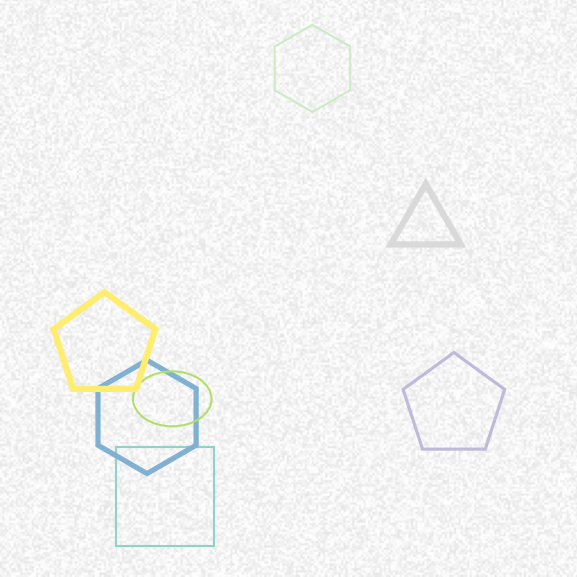[{"shape": "square", "thickness": 1, "radius": 0.43, "center": [0.286, 0.139]}, {"shape": "pentagon", "thickness": 1.5, "radius": 0.46, "center": [0.786, 0.296]}, {"shape": "hexagon", "thickness": 2.5, "radius": 0.49, "center": [0.255, 0.277]}, {"shape": "oval", "thickness": 1, "radius": 0.34, "center": [0.298, 0.308]}, {"shape": "triangle", "thickness": 3, "radius": 0.35, "center": [0.737, 0.611]}, {"shape": "hexagon", "thickness": 1, "radius": 0.38, "center": [0.541, 0.881]}, {"shape": "pentagon", "thickness": 3, "radius": 0.46, "center": [0.181, 0.401]}]